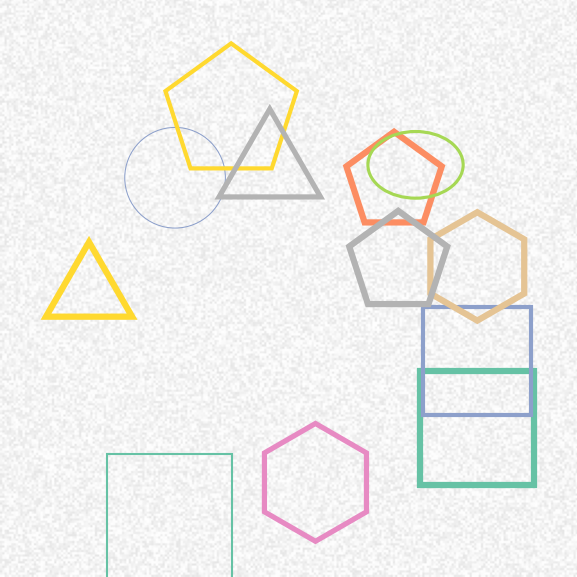[{"shape": "square", "thickness": 1, "radius": 0.54, "center": [0.294, 0.104]}, {"shape": "square", "thickness": 3, "radius": 0.49, "center": [0.826, 0.259]}, {"shape": "pentagon", "thickness": 3, "radius": 0.43, "center": [0.682, 0.684]}, {"shape": "square", "thickness": 2, "radius": 0.47, "center": [0.826, 0.374]}, {"shape": "circle", "thickness": 0.5, "radius": 0.44, "center": [0.303, 0.691]}, {"shape": "hexagon", "thickness": 2.5, "radius": 0.51, "center": [0.546, 0.164]}, {"shape": "oval", "thickness": 1.5, "radius": 0.41, "center": [0.72, 0.714]}, {"shape": "triangle", "thickness": 3, "radius": 0.43, "center": [0.154, 0.494]}, {"shape": "pentagon", "thickness": 2, "radius": 0.6, "center": [0.4, 0.804]}, {"shape": "hexagon", "thickness": 3, "radius": 0.47, "center": [0.827, 0.538]}, {"shape": "pentagon", "thickness": 3, "radius": 0.45, "center": [0.69, 0.545]}, {"shape": "triangle", "thickness": 2.5, "radius": 0.51, "center": [0.467, 0.709]}]